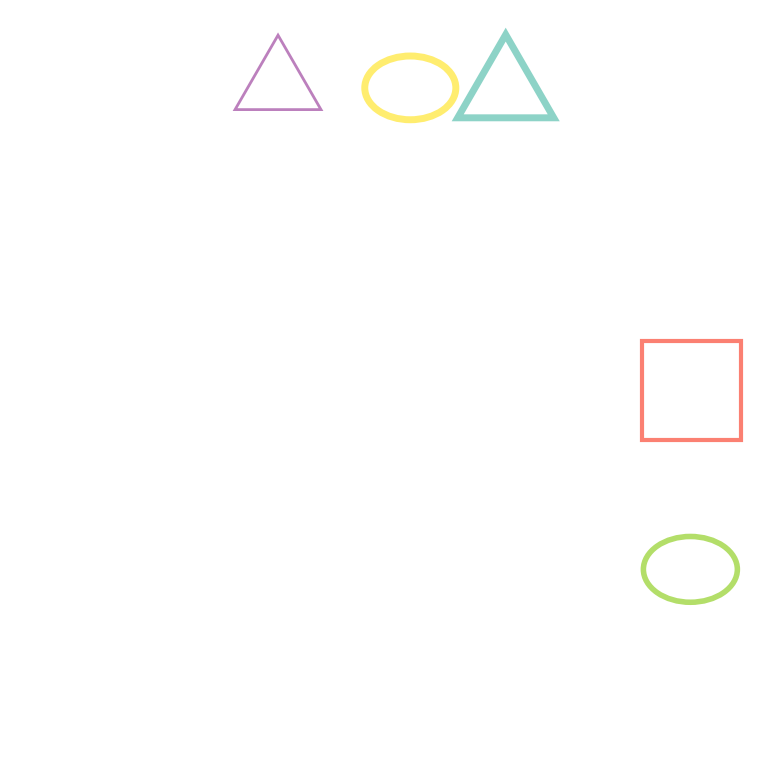[{"shape": "triangle", "thickness": 2.5, "radius": 0.36, "center": [0.657, 0.883]}, {"shape": "square", "thickness": 1.5, "radius": 0.32, "center": [0.898, 0.493]}, {"shape": "oval", "thickness": 2, "radius": 0.31, "center": [0.897, 0.261]}, {"shape": "triangle", "thickness": 1, "radius": 0.32, "center": [0.361, 0.89]}, {"shape": "oval", "thickness": 2.5, "radius": 0.3, "center": [0.533, 0.886]}]